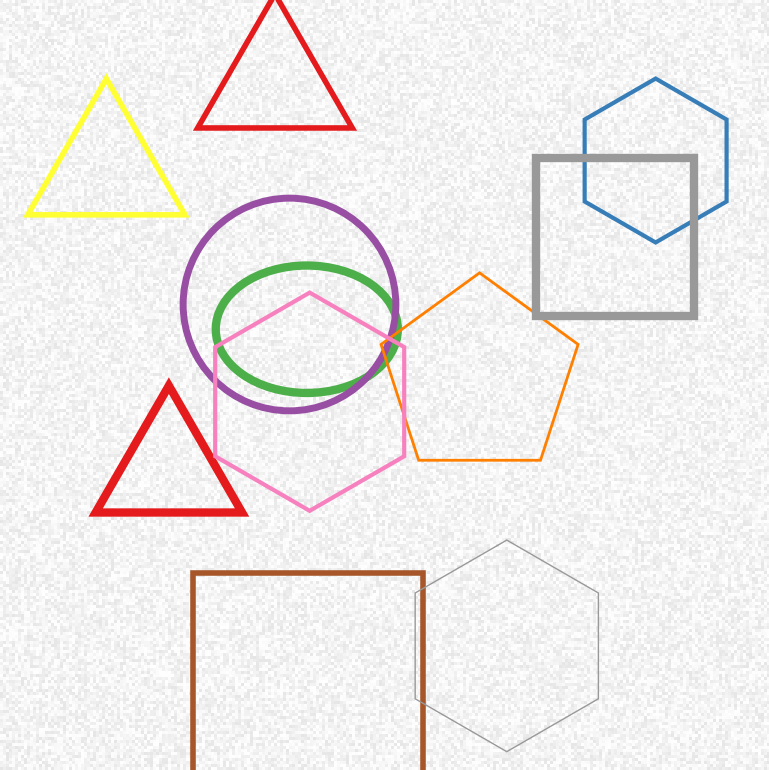[{"shape": "triangle", "thickness": 2, "radius": 0.58, "center": [0.357, 0.892]}, {"shape": "triangle", "thickness": 3, "radius": 0.55, "center": [0.219, 0.389]}, {"shape": "hexagon", "thickness": 1.5, "radius": 0.53, "center": [0.851, 0.792]}, {"shape": "oval", "thickness": 3, "radius": 0.59, "center": [0.398, 0.572]}, {"shape": "circle", "thickness": 2.5, "radius": 0.69, "center": [0.376, 0.605]}, {"shape": "pentagon", "thickness": 1, "radius": 0.67, "center": [0.623, 0.511]}, {"shape": "triangle", "thickness": 2, "radius": 0.59, "center": [0.138, 0.78]}, {"shape": "square", "thickness": 2, "radius": 0.75, "center": [0.4, 0.107]}, {"shape": "hexagon", "thickness": 1.5, "radius": 0.71, "center": [0.402, 0.478]}, {"shape": "square", "thickness": 3, "radius": 0.51, "center": [0.799, 0.692]}, {"shape": "hexagon", "thickness": 0.5, "radius": 0.69, "center": [0.658, 0.161]}]